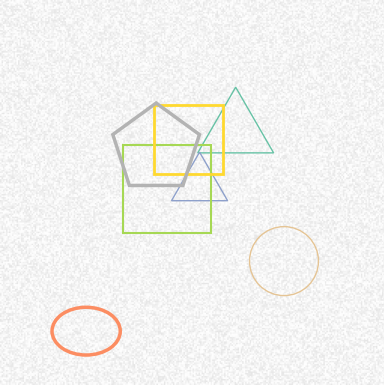[{"shape": "triangle", "thickness": 1, "radius": 0.57, "center": [0.612, 0.66]}, {"shape": "oval", "thickness": 2.5, "radius": 0.44, "center": [0.224, 0.14]}, {"shape": "triangle", "thickness": 1, "radius": 0.42, "center": [0.518, 0.521]}, {"shape": "square", "thickness": 1.5, "radius": 0.57, "center": [0.435, 0.51]}, {"shape": "square", "thickness": 2, "radius": 0.45, "center": [0.489, 0.638]}, {"shape": "circle", "thickness": 1, "radius": 0.45, "center": [0.738, 0.322]}, {"shape": "pentagon", "thickness": 2.5, "radius": 0.59, "center": [0.406, 0.614]}]